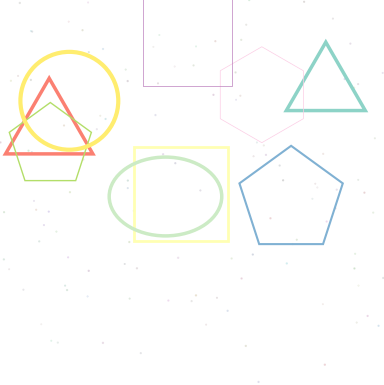[{"shape": "triangle", "thickness": 2.5, "radius": 0.59, "center": [0.846, 0.772]}, {"shape": "square", "thickness": 2, "radius": 0.61, "center": [0.47, 0.496]}, {"shape": "triangle", "thickness": 2.5, "radius": 0.65, "center": [0.128, 0.666]}, {"shape": "pentagon", "thickness": 1.5, "radius": 0.71, "center": [0.756, 0.48]}, {"shape": "pentagon", "thickness": 1, "radius": 0.56, "center": [0.131, 0.622]}, {"shape": "hexagon", "thickness": 0.5, "radius": 0.62, "center": [0.68, 0.754]}, {"shape": "square", "thickness": 0.5, "radius": 0.58, "center": [0.488, 0.893]}, {"shape": "oval", "thickness": 2.5, "radius": 0.73, "center": [0.43, 0.49]}, {"shape": "circle", "thickness": 3, "radius": 0.64, "center": [0.18, 0.738]}]